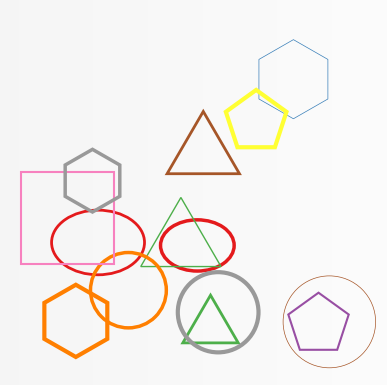[{"shape": "oval", "thickness": 2.5, "radius": 0.47, "center": [0.509, 0.362]}, {"shape": "oval", "thickness": 2, "radius": 0.6, "center": [0.253, 0.37]}, {"shape": "hexagon", "thickness": 0.5, "radius": 0.51, "center": [0.757, 0.794]}, {"shape": "triangle", "thickness": 2, "radius": 0.41, "center": [0.543, 0.151]}, {"shape": "triangle", "thickness": 1, "radius": 0.6, "center": [0.467, 0.367]}, {"shape": "pentagon", "thickness": 1.5, "radius": 0.41, "center": [0.822, 0.158]}, {"shape": "hexagon", "thickness": 3, "radius": 0.47, "center": [0.196, 0.167]}, {"shape": "circle", "thickness": 2.5, "radius": 0.49, "center": [0.331, 0.246]}, {"shape": "pentagon", "thickness": 3, "radius": 0.41, "center": [0.661, 0.684]}, {"shape": "circle", "thickness": 0.5, "radius": 0.6, "center": [0.85, 0.164]}, {"shape": "triangle", "thickness": 2, "radius": 0.54, "center": [0.525, 0.603]}, {"shape": "square", "thickness": 1.5, "radius": 0.6, "center": [0.174, 0.434]}, {"shape": "circle", "thickness": 3, "radius": 0.52, "center": [0.563, 0.189]}, {"shape": "hexagon", "thickness": 2.5, "radius": 0.41, "center": [0.239, 0.531]}]